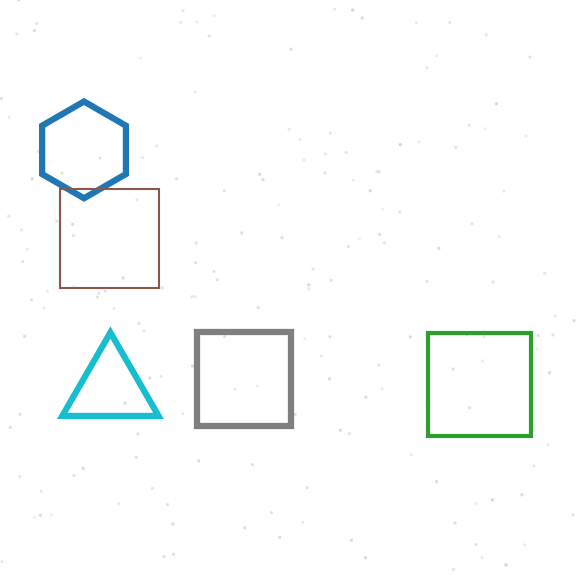[{"shape": "hexagon", "thickness": 3, "radius": 0.42, "center": [0.145, 0.74]}, {"shape": "square", "thickness": 2, "radius": 0.45, "center": [0.831, 0.333]}, {"shape": "square", "thickness": 1, "radius": 0.43, "center": [0.19, 0.586]}, {"shape": "square", "thickness": 3, "radius": 0.41, "center": [0.423, 0.343]}, {"shape": "triangle", "thickness": 3, "radius": 0.48, "center": [0.191, 0.327]}]